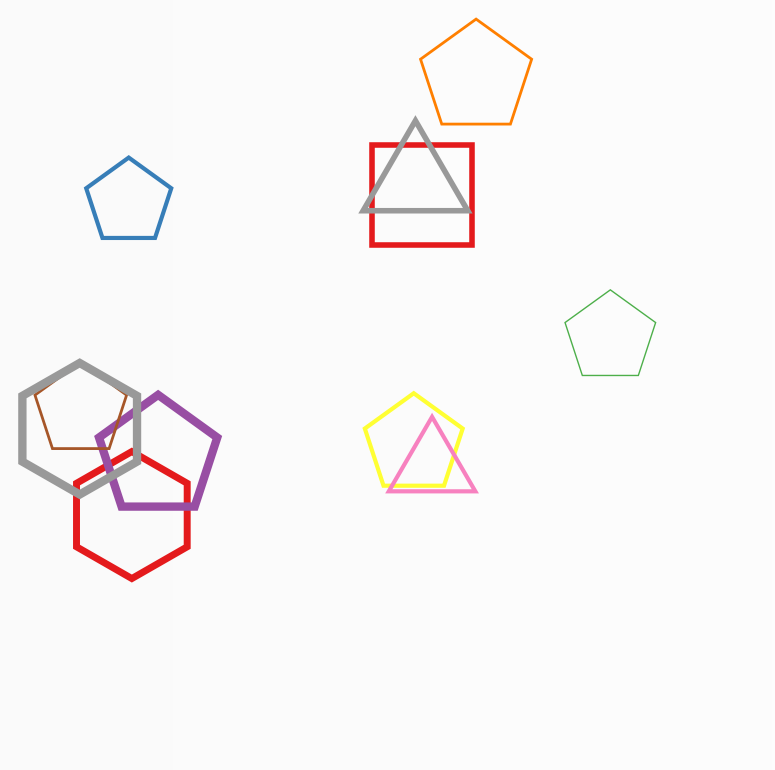[{"shape": "square", "thickness": 2, "radius": 0.32, "center": [0.544, 0.747]}, {"shape": "hexagon", "thickness": 2.5, "radius": 0.41, "center": [0.17, 0.331]}, {"shape": "pentagon", "thickness": 1.5, "radius": 0.29, "center": [0.166, 0.738]}, {"shape": "pentagon", "thickness": 0.5, "radius": 0.31, "center": [0.788, 0.562]}, {"shape": "pentagon", "thickness": 3, "radius": 0.4, "center": [0.204, 0.407]}, {"shape": "pentagon", "thickness": 1, "radius": 0.38, "center": [0.614, 0.9]}, {"shape": "pentagon", "thickness": 1.5, "radius": 0.33, "center": [0.534, 0.423]}, {"shape": "pentagon", "thickness": 1, "radius": 0.31, "center": [0.104, 0.468]}, {"shape": "triangle", "thickness": 1.5, "radius": 0.32, "center": [0.558, 0.394]}, {"shape": "triangle", "thickness": 2, "radius": 0.39, "center": [0.536, 0.765]}, {"shape": "hexagon", "thickness": 3, "radius": 0.43, "center": [0.103, 0.443]}]